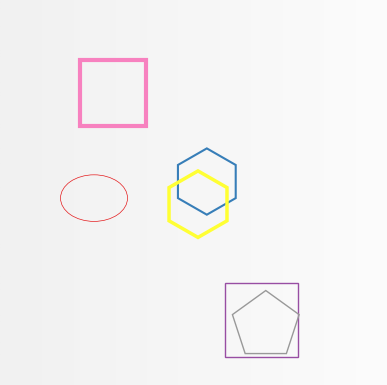[{"shape": "oval", "thickness": 0.5, "radius": 0.43, "center": [0.243, 0.485]}, {"shape": "hexagon", "thickness": 1.5, "radius": 0.43, "center": [0.534, 0.528]}, {"shape": "square", "thickness": 1, "radius": 0.48, "center": [0.675, 0.169]}, {"shape": "hexagon", "thickness": 2.5, "radius": 0.43, "center": [0.511, 0.47]}, {"shape": "square", "thickness": 3, "radius": 0.42, "center": [0.292, 0.759]}, {"shape": "pentagon", "thickness": 1, "radius": 0.45, "center": [0.686, 0.155]}]